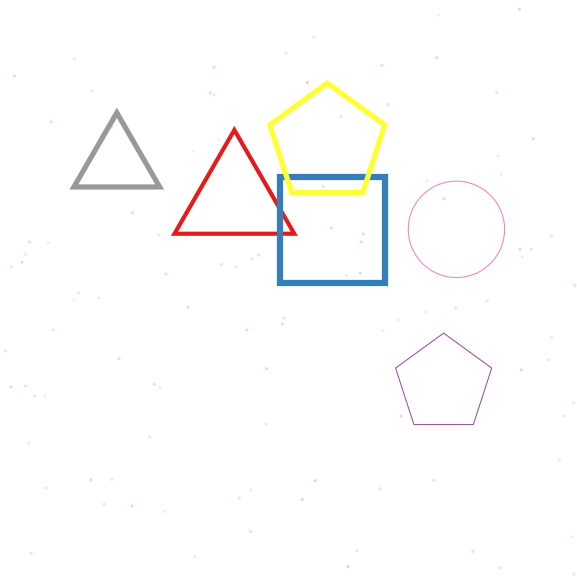[{"shape": "triangle", "thickness": 2, "radius": 0.6, "center": [0.406, 0.654]}, {"shape": "square", "thickness": 3, "radius": 0.46, "center": [0.576, 0.601]}, {"shape": "pentagon", "thickness": 0.5, "radius": 0.44, "center": [0.768, 0.335]}, {"shape": "pentagon", "thickness": 2.5, "radius": 0.52, "center": [0.567, 0.75]}, {"shape": "circle", "thickness": 0.5, "radius": 0.42, "center": [0.79, 0.602]}, {"shape": "triangle", "thickness": 2.5, "radius": 0.43, "center": [0.202, 0.718]}]